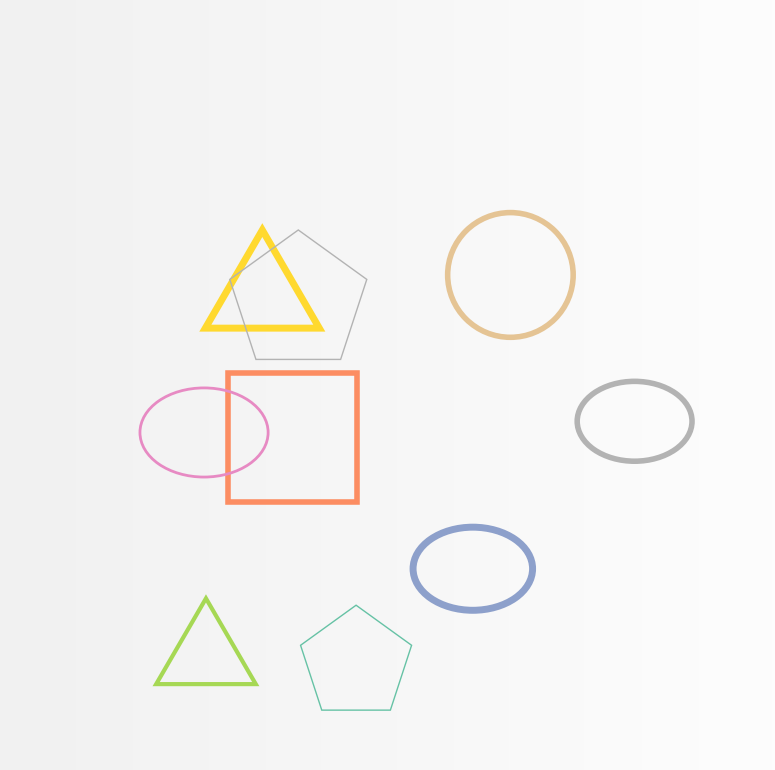[{"shape": "pentagon", "thickness": 0.5, "radius": 0.38, "center": [0.459, 0.139]}, {"shape": "square", "thickness": 2, "radius": 0.42, "center": [0.378, 0.432]}, {"shape": "oval", "thickness": 2.5, "radius": 0.39, "center": [0.61, 0.261]}, {"shape": "oval", "thickness": 1, "radius": 0.41, "center": [0.263, 0.438]}, {"shape": "triangle", "thickness": 1.5, "radius": 0.37, "center": [0.266, 0.149]}, {"shape": "triangle", "thickness": 2.5, "radius": 0.42, "center": [0.338, 0.616]}, {"shape": "circle", "thickness": 2, "radius": 0.4, "center": [0.659, 0.643]}, {"shape": "oval", "thickness": 2, "radius": 0.37, "center": [0.819, 0.453]}, {"shape": "pentagon", "thickness": 0.5, "radius": 0.46, "center": [0.385, 0.608]}]